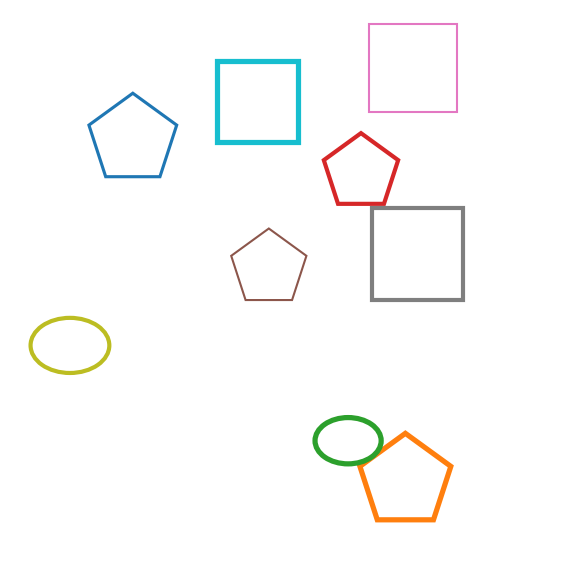[{"shape": "pentagon", "thickness": 1.5, "radius": 0.4, "center": [0.23, 0.758]}, {"shape": "pentagon", "thickness": 2.5, "radius": 0.41, "center": [0.702, 0.166]}, {"shape": "oval", "thickness": 2.5, "radius": 0.29, "center": [0.603, 0.236]}, {"shape": "pentagon", "thickness": 2, "radius": 0.34, "center": [0.625, 0.701]}, {"shape": "pentagon", "thickness": 1, "radius": 0.34, "center": [0.465, 0.535]}, {"shape": "square", "thickness": 1, "radius": 0.38, "center": [0.715, 0.881]}, {"shape": "square", "thickness": 2, "radius": 0.4, "center": [0.723, 0.56]}, {"shape": "oval", "thickness": 2, "radius": 0.34, "center": [0.121, 0.401]}, {"shape": "square", "thickness": 2.5, "radius": 0.35, "center": [0.447, 0.823]}]